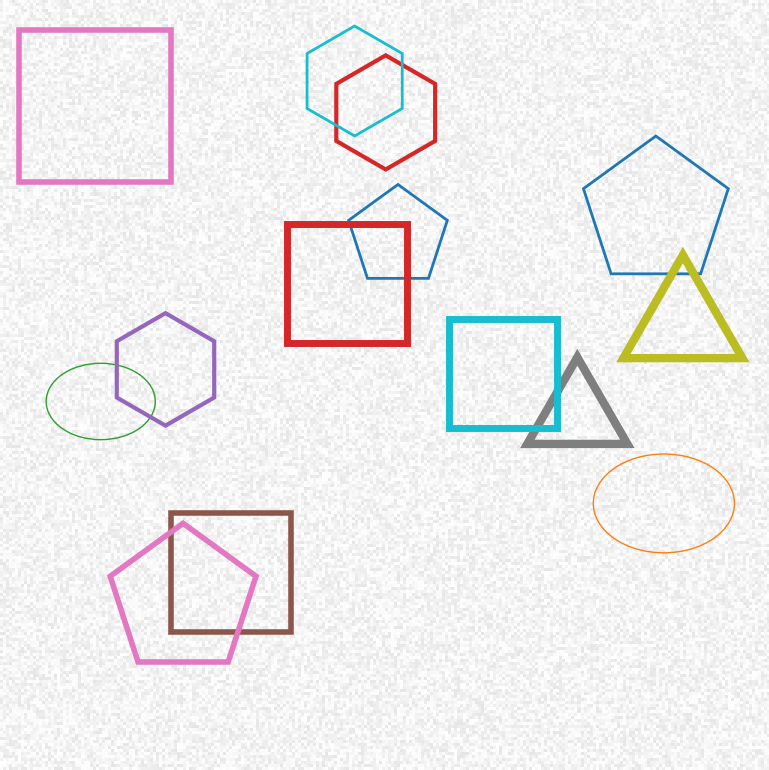[{"shape": "pentagon", "thickness": 1, "radius": 0.49, "center": [0.852, 0.724]}, {"shape": "pentagon", "thickness": 1, "radius": 0.34, "center": [0.517, 0.693]}, {"shape": "oval", "thickness": 0.5, "radius": 0.46, "center": [0.862, 0.346]}, {"shape": "oval", "thickness": 0.5, "radius": 0.35, "center": [0.131, 0.479]}, {"shape": "square", "thickness": 2.5, "radius": 0.39, "center": [0.451, 0.632]}, {"shape": "hexagon", "thickness": 1.5, "radius": 0.37, "center": [0.501, 0.854]}, {"shape": "hexagon", "thickness": 1.5, "radius": 0.37, "center": [0.215, 0.52]}, {"shape": "square", "thickness": 2, "radius": 0.39, "center": [0.3, 0.256]}, {"shape": "pentagon", "thickness": 2, "radius": 0.5, "center": [0.238, 0.221]}, {"shape": "square", "thickness": 2, "radius": 0.49, "center": [0.123, 0.862]}, {"shape": "triangle", "thickness": 3, "radius": 0.38, "center": [0.75, 0.461]}, {"shape": "triangle", "thickness": 3, "radius": 0.45, "center": [0.887, 0.58]}, {"shape": "square", "thickness": 2.5, "radius": 0.35, "center": [0.653, 0.515]}, {"shape": "hexagon", "thickness": 1, "radius": 0.36, "center": [0.461, 0.895]}]